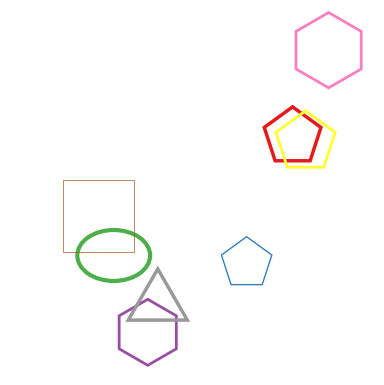[{"shape": "pentagon", "thickness": 2.5, "radius": 0.39, "center": [0.76, 0.645]}, {"shape": "pentagon", "thickness": 1, "radius": 0.34, "center": [0.641, 0.316]}, {"shape": "oval", "thickness": 3, "radius": 0.47, "center": [0.295, 0.336]}, {"shape": "hexagon", "thickness": 2, "radius": 0.43, "center": [0.384, 0.137]}, {"shape": "pentagon", "thickness": 2, "radius": 0.4, "center": [0.794, 0.631]}, {"shape": "square", "thickness": 0.5, "radius": 0.47, "center": [0.256, 0.439]}, {"shape": "hexagon", "thickness": 2, "radius": 0.49, "center": [0.854, 0.87]}, {"shape": "triangle", "thickness": 2.5, "radius": 0.44, "center": [0.41, 0.213]}]